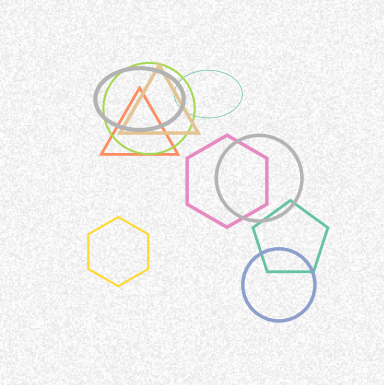[{"shape": "oval", "thickness": 0.5, "radius": 0.44, "center": [0.541, 0.756]}, {"shape": "pentagon", "thickness": 2, "radius": 0.51, "center": [0.754, 0.377]}, {"shape": "triangle", "thickness": 2, "radius": 0.58, "center": [0.363, 0.657]}, {"shape": "circle", "thickness": 2.5, "radius": 0.47, "center": [0.724, 0.26]}, {"shape": "hexagon", "thickness": 2.5, "radius": 0.6, "center": [0.59, 0.529]}, {"shape": "circle", "thickness": 1.5, "radius": 0.59, "center": [0.387, 0.718]}, {"shape": "hexagon", "thickness": 1.5, "radius": 0.45, "center": [0.307, 0.346]}, {"shape": "triangle", "thickness": 2.5, "radius": 0.59, "center": [0.413, 0.713]}, {"shape": "oval", "thickness": 3, "radius": 0.57, "center": [0.362, 0.743]}, {"shape": "circle", "thickness": 2.5, "radius": 0.56, "center": [0.673, 0.537]}]